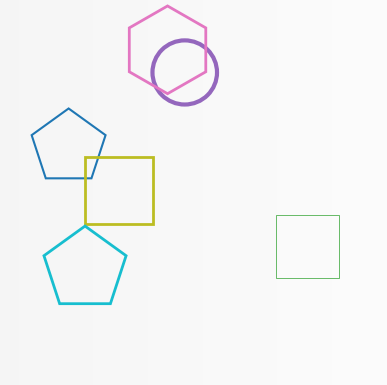[{"shape": "pentagon", "thickness": 1.5, "radius": 0.5, "center": [0.177, 0.618]}, {"shape": "square", "thickness": 0.5, "radius": 0.41, "center": [0.793, 0.36]}, {"shape": "circle", "thickness": 3, "radius": 0.42, "center": [0.477, 0.812]}, {"shape": "hexagon", "thickness": 2, "radius": 0.57, "center": [0.432, 0.871]}, {"shape": "square", "thickness": 2, "radius": 0.44, "center": [0.308, 0.506]}, {"shape": "pentagon", "thickness": 2, "radius": 0.56, "center": [0.219, 0.301]}]